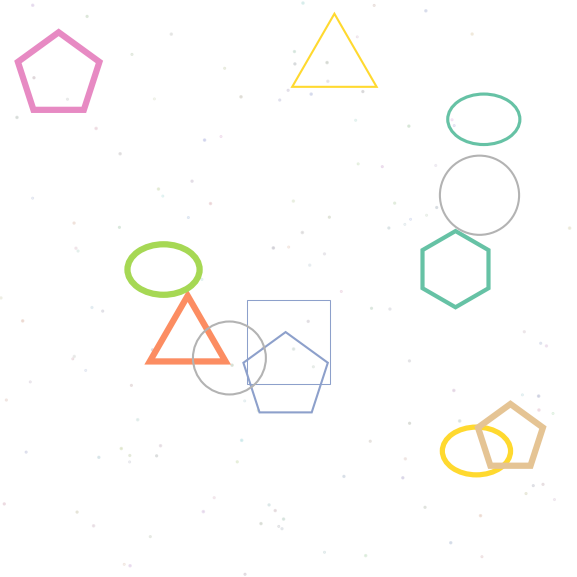[{"shape": "hexagon", "thickness": 2, "radius": 0.33, "center": [0.789, 0.533]}, {"shape": "oval", "thickness": 1.5, "radius": 0.31, "center": [0.838, 0.793]}, {"shape": "triangle", "thickness": 3, "radius": 0.38, "center": [0.325, 0.411]}, {"shape": "pentagon", "thickness": 1, "radius": 0.38, "center": [0.495, 0.347]}, {"shape": "square", "thickness": 0.5, "radius": 0.36, "center": [0.499, 0.407]}, {"shape": "pentagon", "thickness": 3, "radius": 0.37, "center": [0.102, 0.869]}, {"shape": "oval", "thickness": 3, "radius": 0.31, "center": [0.283, 0.532]}, {"shape": "triangle", "thickness": 1, "radius": 0.42, "center": [0.579, 0.891]}, {"shape": "oval", "thickness": 2.5, "radius": 0.3, "center": [0.825, 0.218]}, {"shape": "pentagon", "thickness": 3, "radius": 0.3, "center": [0.884, 0.24]}, {"shape": "circle", "thickness": 1, "radius": 0.34, "center": [0.83, 0.661]}, {"shape": "circle", "thickness": 1, "radius": 0.32, "center": [0.397, 0.379]}]